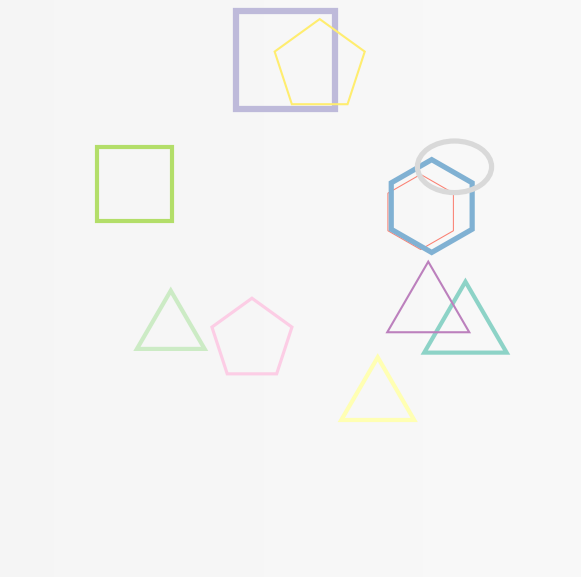[{"shape": "triangle", "thickness": 2, "radius": 0.41, "center": [0.801, 0.429]}, {"shape": "triangle", "thickness": 2, "radius": 0.36, "center": [0.65, 0.308]}, {"shape": "square", "thickness": 3, "radius": 0.42, "center": [0.492, 0.894]}, {"shape": "hexagon", "thickness": 0.5, "radius": 0.33, "center": [0.724, 0.632]}, {"shape": "hexagon", "thickness": 2.5, "radius": 0.4, "center": [0.743, 0.642]}, {"shape": "square", "thickness": 2, "radius": 0.32, "center": [0.232, 0.681]}, {"shape": "pentagon", "thickness": 1.5, "radius": 0.36, "center": [0.433, 0.41]}, {"shape": "oval", "thickness": 2.5, "radius": 0.32, "center": [0.782, 0.71]}, {"shape": "triangle", "thickness": 1, "radius": 0.41, "center": [0.737, 0.465]}, {"shape": "triangle", "thickness": 2, "radius": 0.34, "center": [0.294, 0.429]}, {"shape": "pentagon", "thickness": 1, "radius": 0.41, "center": [0.55, 0.885]}]